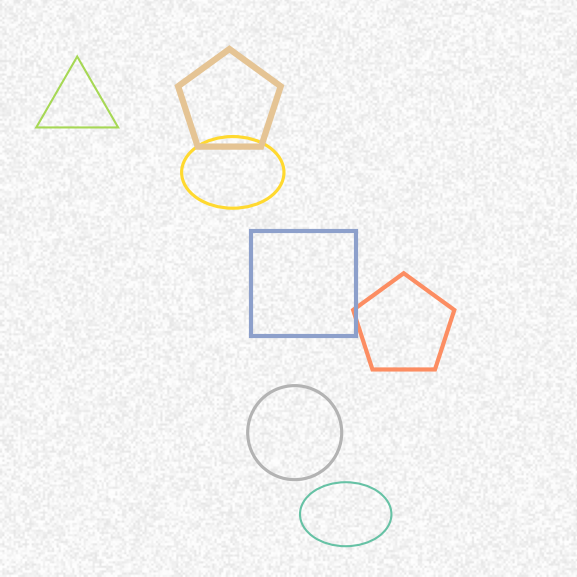[{"shape": "oval", "thickness": 1, "radius": 0.4, "center": [0.599, 0.109]}, {"shape": "pentagon", "thickness": 2, "radius": 0.46, "center": [0.699, 0.434]}, {"shape": "square", "thickness": 2, "radius": 0.46, "center": [0.525, 0.508]}, {"shape": "triangle", "thickness": 1, "radius": 0.41, "center": [0.134, 0.819]}, {"shape": "oval", "thickness": 1.5, "radius": 0.44, "center": [0.403, 0.701]}, {"shape": "pentagon", "thickness": 3, "radius": 0.47, "center": [0.397, 0.821]}, {"shape": "circle", "thickness": 1.5, "radius": 0.41, "center": [0.51, 0.25]}]